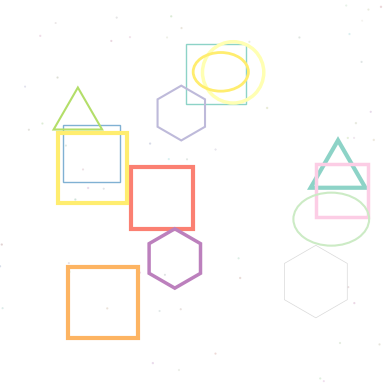[{"shape": "square", "thickness": 1, "radius": 0.39, "center": [0.562, 0.807]}, {"shape": "triangle", "thickness": 3, "radius": 0.41, "center": [0.878, 0.553]}, {"shape": "circle", "thickness": 2.5, "radius": 0.4, "center": [0.606, 0.812]}, {"shape": "hexagon", "thickness": 1.5, "radius": 0.36, "center": [0.471, 0.706]}, {"shape": "square", "thickness": 3, "radius": 0.4, "center": [0.421, 0.486]}, {"shape": "square", "thickness": 1, "radius": 0.37, "center": [0.237, 0.601]}, {"shape": "square", "thickness": 3, "radius": 0.46, "center": [0.268, 0.214]}, {"shape": "triangle", "thickness": 1.5, "radius": 0.36, "center": [0.202, 0.7]}, {"shape": "square", "thickness": 2.5, "radius": 0.34, "center": [0.889, 0.505]}, {"shape": "hexagon", "thickness": 0.5, "radius": 0.47, "center": [0.82, 0.269]}, {"shape": "hexagon", "thickness": 2.5, "radius": 0.39, "center": [0.454, 0.329]}, {"shape": "oval", "thickness": 1.5, "radius": 0.49, "center": [0.86, 0.431]}, {"shape": "square", "thickness": 3, "radius": 0.45, "center": [0.24, 0.564]}, {"shape": "oval", "thickness": 2, "radius": 0.36, "center": [0.573, 0.813]}]